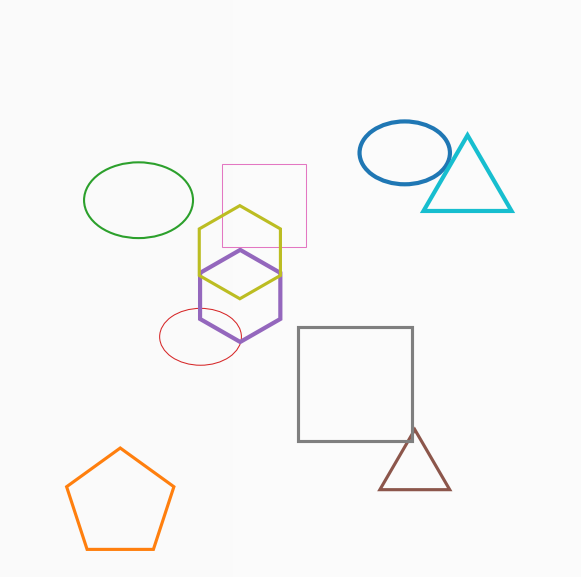[{"shape": "oval", "thickness": 2, "radius": 0.39, "center": [0.696, 0.734]}, {"shape": "pentagon", "thickness": 1.5, "radius": 0.49, "center": [0.207, 0.126]}, {"shape": "oval", "thickness": 1, "radius": 0.47, "center": [0.238, 0.652]}, {"shape": "oval", "thickness": 0.5, "radius": 0.35, "center": [0.345, 0.416]}, {"shape": "hexagon", "thickness": 2, "radius": 0.4, "center": [0.413, 0.487]}, {"shape": "triangle", "thickness": 1.5, "radius": 0.35, "center": [0.714, 0.186]}, {"shape": "square", "thickness": 0.5, "radius": 0.36, "center": [0.454, 0.643]}, {"shape": "square", "thickness": 1.5, "radius": 0.49, "center": [0.611, 0.334]}, {"shape": "hexagon", "thickness": 1.5, "radius": 0.4, "center": [0.413, 0.562]}, {"shape": "triangle", "thickness": 2, "radius": 0.44, "center": [0.804, 0.678]}]